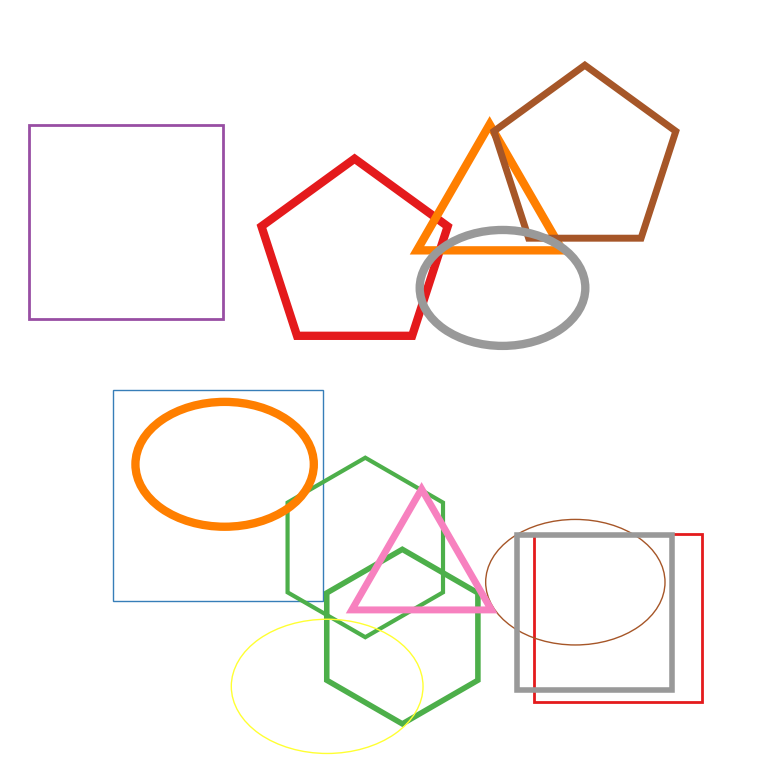[{"shape": "square", "thickness": 1, "radius": 0.54, "center": [0.803, 0.198]}, {"shape": "pentagon", "thickness": 3, "radius": 0.64, "center": [0.46, 0.667]}, {"shape": "square", "thickness": 0.5, "radius": 0.68, "center": [0.283, 0.357]}, {"shape": "hexagon", "thickness": 2, "radius": 0.57, "center": [0.522, 0.173]}, {"shape": "hexagon", "thickness": 1.5, "radius": 0.58, "center": [0.474, 0.289]}, {"shape": "square", "thickness": 1, "radius": 0.63, "center": [0.164, 0.712]}, {"shape": "oval", "thickness": 3, "radius": 0.58, "center": [0.292, 0.397]}, {"shape": "triangle", "thickness": 3, "radius": 0.55, "center": [0.636, 0.729]}, {"shape": "oval", "thickness": 0.5, "radius": 0.62, "center": [0.425, 0.109]}, {"shape": "pentagon", "thickness": 2.5, "radius": 0.62, "center": [0.76, 0.791]}, {"shape": "oval", "thickness": 0.5, "radius": 0.58, "center": [0.747, 0.244]}, {"shape": "triangle", "thickness": 2.5, "radius": 0.52, "center": [0.548, 0.26]}, {"shape": "square", "thickness": 2, "radius": 0.5, "center": [0.772, 0.204]}, {"shape": "oval", "thickness": 3, "radius": 0.54, "center": [0.653, 0.626]}]